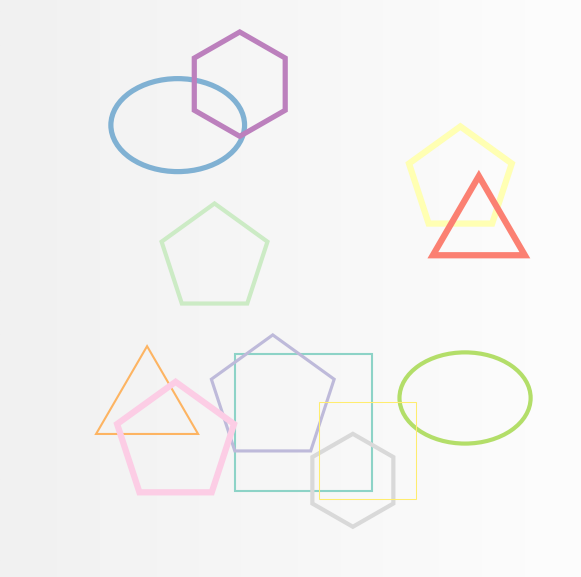[{"shape": "square", "thickness": 1, "radius": 0.59, "center": [0.522, 0.268]}, {"shape": "pentagon", "thickness": 3, "radius": 0.46, "center": [0.792, 0.687]}, {"shape": "pentagon", "thickness": 1.5, "radius": 0.56, "center": [0.469, 0.308]}, {"shape": "triangle", "thickness": 3, "radius": 0.46, "center": [0.824, 0.603]}, {"shape": "oval", "thickness": 2.5, "radius": 0.57, "center": [0.306, 0.782]}, {"shape": "triangle", "thickness": 1, "radius": 0.51, "center": [0.253, 0.298]}, {"shape": "oval", "thickness": 2, "radius": 0.56, "center": [0.8, 0.31]}, {"shape": "pentagon", "thickness": 3, "radius": 0.53, "center": [0.302, 0.232]}, {"shape": "hexagon", "thickness": 2, "radius": 0.4, "center": [0.607, 0.167]}, {"shape": "hexagon", "thickness": 2.5, "radius": 0.45, "center": [0.412, 0.853]}, {"shape": "pentagon", "thickness": 2, "radius": 0.48, "center": [0.369, 0.551]}, {"shape": "square", "thickness": 0.5, "radius": 0.42, "center": [0.632, 0.219]}]